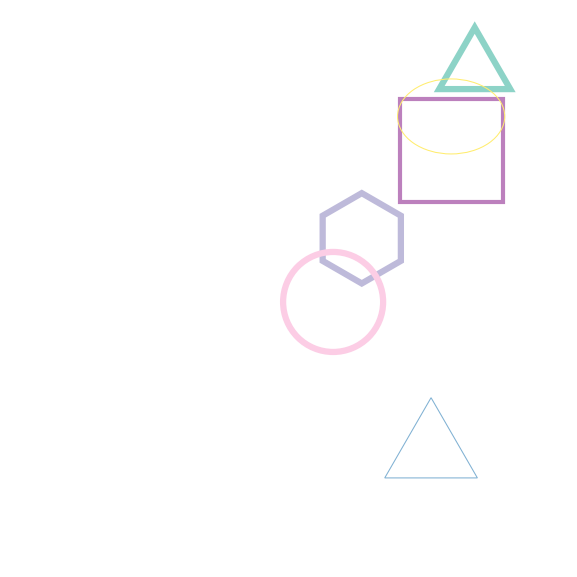[{"shape": "triangle", "thickness": 3, "radius": 0.36, "center": [0.822, 0.88]}, {"shape": "hexagon", "thickness": 3, "radius": 0.39, "center": [0.626, 0.586]}, {"shape": "triangle", "thickness": 0.5, "radius": 0.46, "center": [0.746, 0.218]}, {"shape": "circle", "thickness": 3, "radius": 0.43, "center": [0.577, 0.476]}, {"shape": "square", "thickness": 2, "radius": 0.45, "center": [0.782, 0.739]}, {"shape": "oval", "thickness": 0.5, "radius": 0.46, "center": [0.781, 0.798]}]